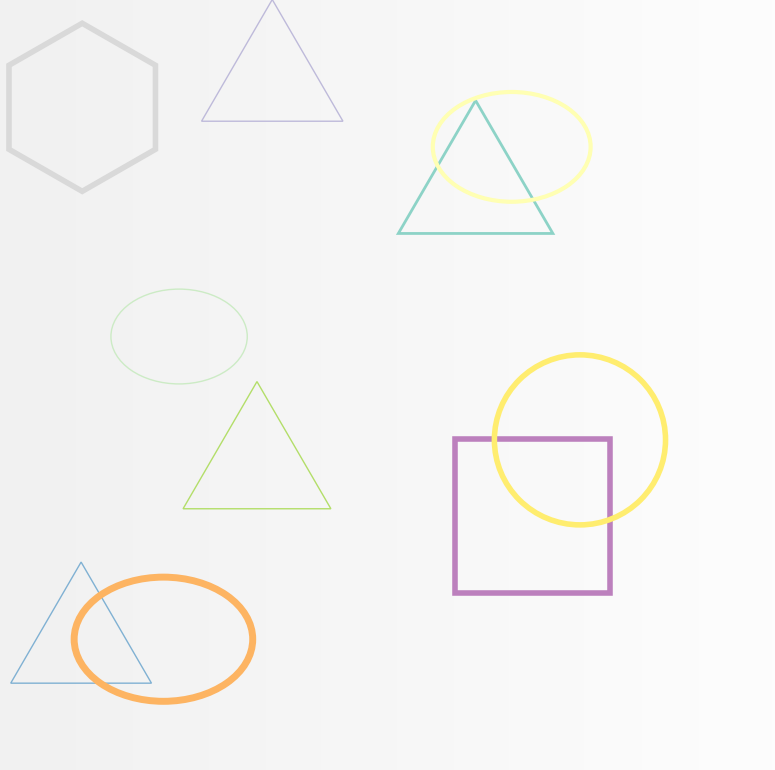[{"shape": "triangle", "thickness": 1, "radius": 0.58, "center": [0.614, 0.754]}, {"shape": "oval", "thickness": 1.5, "radius": 0.51, "center": [0.66, 0.809]}, {"shape": "triangle", "thickness": 0.5, "radius": 0.53, "center": [0.351, 0.895]}, {"shape": "triangle", "thickness": 0.5, "radius": 0.52, "center": [0.105, 0.165]}, {"shape": "oval", "thickness": 2.5, "radius": 0.58, "center": [0.211, 0.17]}, {"shape": "triangle", "thickness": 0.5, "radius": 0.55, "center": [0.332, 0.394]}, {"shape": "hexagon", "thickness": 2, "radius": 0.55, "center": [0.106, 0.861]}, {"shape": "square", "thickness": 2, "radius": 0.5, "center": [0.687, 0.33]}, {"shape": "oval", "thickness": 0.5, "radius": 0.44, "center": [0.231, 0.563]}, {"shape": "circle", "thickness": 2, "radius": 0.55, "center": [0.748, 0.429]}]